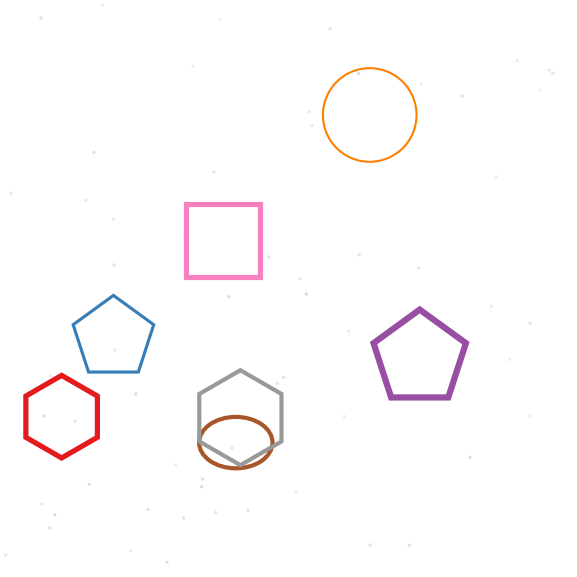[{"shape": "hexagon", "thickness": 2.5, "radius": 0.36, "center": [0.107, 0.278]}, {"shape": "pentagon", "thickness": 1.5, "radius": 0.37, "center": [0.196, 0.414]}, {"shape": "pentagon", "thickness": 3, "radius": 0.42, "center": [0.727, 0.379]}, {"shape": "circle", "thickness": 1, "radius": 0.41, "center": [0.64, 0.8]}, {"shape": "oval", "thickness": 2, "radius": 0.32, "center": [0.408, 0.233]}, {"shape": "square", "thickness": 2.5, "radius": 0.32, "center": [0.386, 0.583]}, {"shape": "hexagon", "thickness": 2, "radius": 0.41, "center": [0.416, 0.276]}]